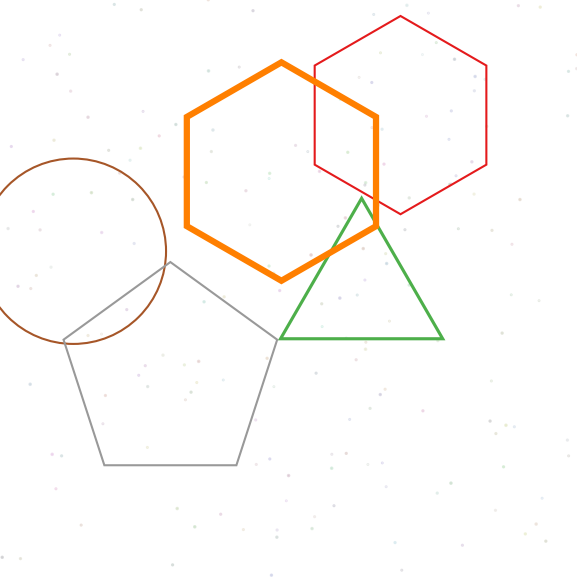[{"shape": "hexagon", "thickness": 1, "radius": 0.86, "center": [0.694, 0.8]}, {"shape": "triangle", "thickness": 1.5, "radius": 0.81, "center": [0.626, 0.494]}, {"shape": "hexagon", "thickness": 3, "radius": 0.95, "center": [0.487, 0.702]}, {"shape": "circle", "thickness": 1, "radius": 0.8, "center": [0.127, 0.564]}, {"shape": "pentagon", "thickness": 1, "radius": 0.97, "center": [0.295, 0.351]}]